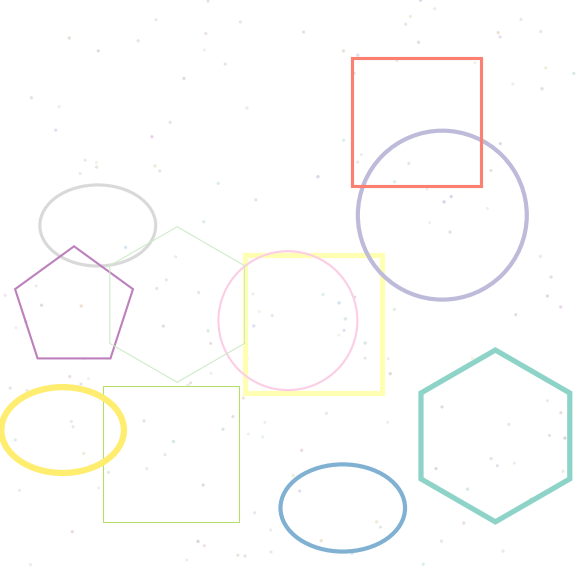[{"shape": "hexagon", "thickness": 2.5, "radius": 0.74, "center": [0.858, 0.244]}, {"shape": "square", "thickness": 2.5, "radius": 0.6, "center": [0.543, 0.438]}, {"shape": "circle", "thickness": 2, "radius": 0.73, "center": [0.766, 0.627]}, {"shape": "square", "thickness": 1.5, "radius": 0.56, "center": [0.721, 0.788]}, {"shape": "oval", "thickness": 2, "radius": 0.54, "center": [0.594, 0.12]}, {"shape": "square", "thickness": 0.5, "radius": 0.59, "center": [0.296, 0.213]}, {"shape": "circle", "thickness": 1, "radius": 0.6, "center": [0.499, 0.444]}, {"shape": "oval", "thickness": 1.5, "radius": 0.5, "center": [0.169, 0.609]}, {"shape": "pentagon", "thickness": 1, "radius": 0.54, "center": [0.128, 0.465]}, {"shape": "hexagon", "thickness": 0.5, "radius": 0.67, "center": [0.307, 0.472]}, {"shape": "oval", "thickness": 3, "radius": 0.53, "center": [0.108, 0.254]}]